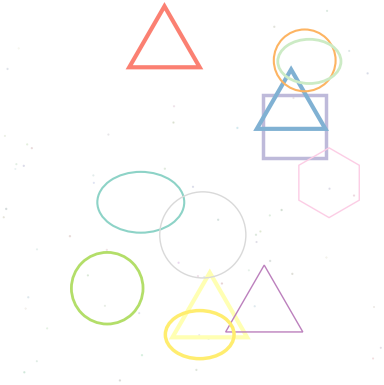[{"shape": "oval", "thickness": 1.5, "radius": 0.56, "center": [0.366, 0.475]}, {"shape": "triangle", "thickness": 3, "radius": 0.56, "center": [0.545, 0.18]}, {"shape": "square", "thickness": 2.5, "radius": 0.41, "center": [0.766, 0.672]}, {"shape": "triangle", "thickness": 3, "radius": 0.53, "center": [0.427, 0.878]}, {"shape": "triangle", "thickness": 3, "radius": 0.51, "center": [0.756, 0.717]}, {"shape": "circle", "thickness": 1.5, "radius": 0.4, "center": [0.791, 0.843]}, {"shape": "circle", "thickness": 2, "radius": 0.47, "center": [0.278, 0.251]}, {"shape": "hexagon", "thickness": 1, "radius": 0.45, "center": [0.855, 0.525]}, {"shape": "circle", "thickness": 1, "radius": 0.56, "center": [0.527, 0.39]}, {"shape": "triangle", "thickness": 1, "radius": 0.58, "center": [0.686, 0.196]}, {"shape": "oval", "thickness": 2, "radius": 0.41, "center": [0.804, 0.841]}, {"shape": "oval", "thickness": 2.5, "radius": 0.45, "center": [0.519, 0.131]}]